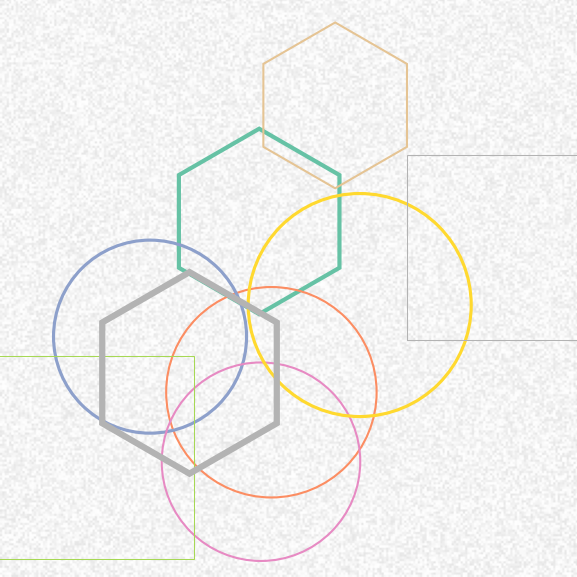[{"shape": "hexagon", "thickness": 2, "radius": 0.8, "center": [0.449, 0.616]}, {"shape": "circle", "thickness": 1, "radius": 0.91, "center": [0.47, 0.32]}, {"shape": "circle", "thickness": 1.5, "radius": 0.84, "center": [0.26, 0.416]}, {"shape": "circle", "thickness": 1, "radius": 0.86, "center": [0.452, 0.2]}, {"shape": "square", "thickness": 0.5, "radius": 0.88, "center": [0.159, 0.207]}, {"shape": "circle", "thickness": 1.5, "radius": 0.97, "center": [0.623, 0.471]}, {"shape": "hexagon", "thickness": 1, "radius": 0.72, "center": [0.58, 0.817]}, {"shape": "square", "thickness": 0.5, "radius": 0.8, "center": [0.865, 0.571]}, {"shape": "hexagon", "thickness": 3, "radius": 0.87, "center": [0.328, 0.353]}]